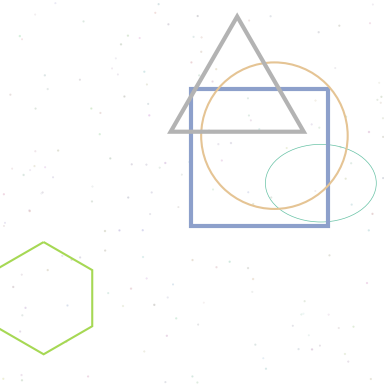[{"shape": "oval", "thickness": 0.5, "radius": 0.72, "center": [0.833, 0.524]}, {"shape": "square", "thickness": 3, "radius": 0.89, "center": [0.674, 0.591]}, {"shape": "hexagon", "thickness": 1.5, "radius": 0.73, "center": [0.113, 0.226]}, {"shape": "circle", "thickness": 1.5, "radius": 0.95, "center": [0.713, 0.648]}, {"shape": "triangle", "thickness": 3, "radius": 1.0, "center": [0.616, 0.758]}]